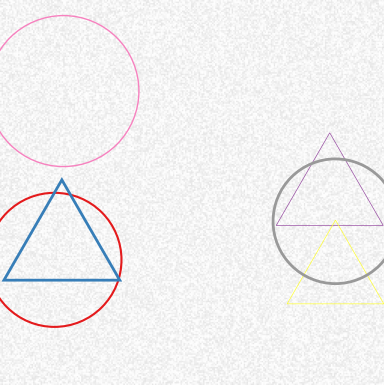[{"shape": "circle", "thickness": 1.5, "radius": 0.87, "center": [0.141, 0.325]}, {"shape": "triangle", "thickness": 2, "radius": 0.87, "center": [0.161, 0.359]}, {"shape": "triangle", "thickness": 0.5, "radius": 0.8, "center": [0.856, 0.495]}, {"shape": "triangle", "thickness": 0.5, "radius": 0.72, "center": [0.871, 0.283]}, {"shape": "circle", "thickness": 1, "radius": 0.98, "center": [0.165, 0.763]}, {"shape": "circle", "thickness": 2, "radius": 0.81, "center": [0.871, 0.425]}]